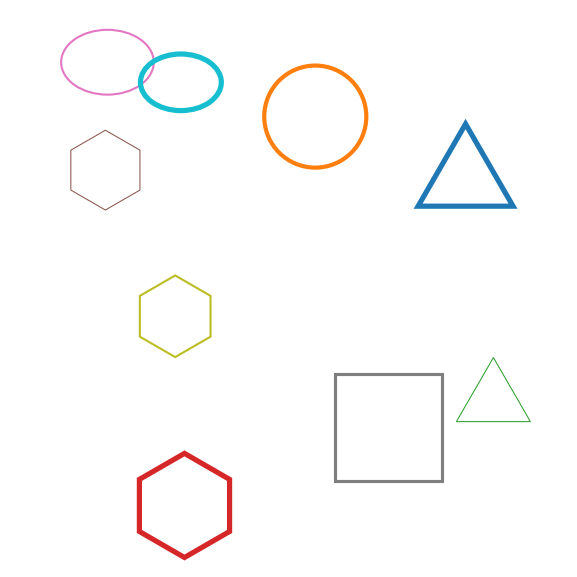[{"shape": "triangle", "thickness": 2.5, "radius": 0.47, "center": [0.806, 0.69]}, {"shape": "circle", "thickness": 2, "radius": 0.44, "center": [0.546, 0.797]}, {"shape": "triangle", "thickness": 0.5, "radius": 0.37, "center": [0.854, 0.306]}, {"shape": "hexagon", "thickness": 2.5, "radius": 0.45, "center": [0.319, 0.124]}, {"shape": "hexagon", "thickness": 0.5, "radius": 0.35, "center": [0.183, 0.705]}, {"shape": "oval", "thickness": 1, "radius": 0.4, "center": [0.186, 0.891]}, {"shape": "square", "thickness": 1.5, "radius": 0.46, "center": [0.673, 0.259]}, {"shape": "hexagon", "thickness": 1, "radius": 0.35, "center": [0.303, 0.451]}, {"shape": "oval", "thickness": 2.5, "radius": 0.35, "center": [0.313, 0.857]}]